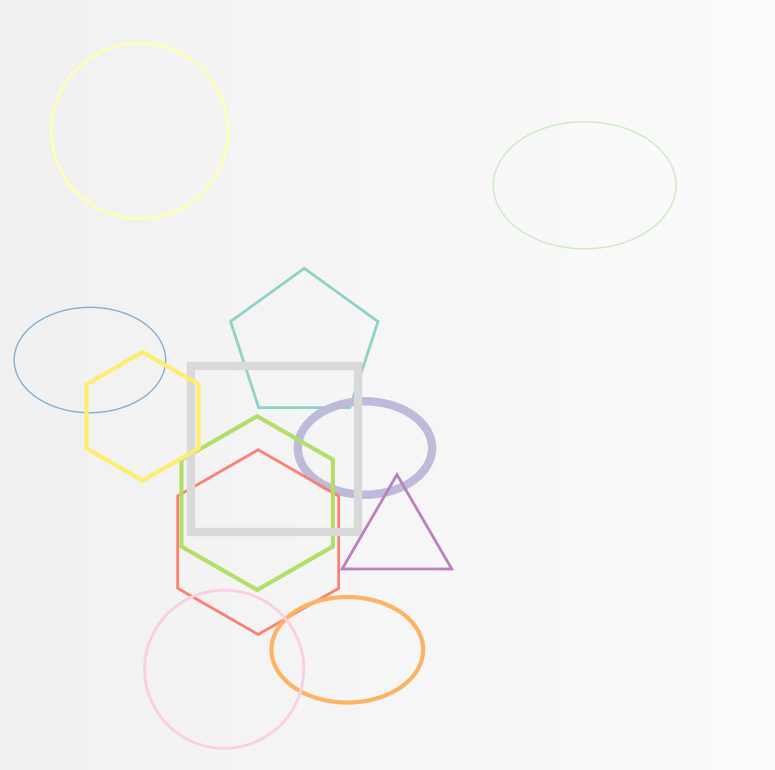[{"shape": "pentagon", "thickness": 1, "radius": 0.5, "center": [0.393, 0.552]}, {"shape": "circle", "thickness": 1, "radius": 0.57, "center": [0.18, 0.83]}, {"shape": "oval", "thickness": 3, "radius": 0.43, "center": [0.471, 0.418]}, {"shape": "hexagon", "thickness": 1, "radius": 0.6, "center": [0.333, 0.296]}, {"shape": "oval", "thickness": 0.5, "radius": 0.49, "center": [0.116, 0.532]}, {"shape": "oval", "thickness": 1.5, "radius": 0.49, "center": [0.448, 0.156]}, {"shape": "hexagon", "thickness": 1.5, "radius": 0.56, "center": [0.332, 0.347]}, {"shape": "circle", "thickness": 1, "radius": 0.51, "center": [0.289, 0.131]}, {"shape": "square", "thickness": 3, "radius": 0.54, "center": [0.354, 0.417]}, {"shape": "triangle", "thickness": 1, "radius": 0.41, "center": [0.512, 0.302]}, {"shape": "oval", "thickness": 0.5, "radius": 0.59, "center": [0.754, 0.759]}, {"shape": "hexagon", "thickness": 1.5, "radius": 0.42, "center": [0.184, 0.459]}]